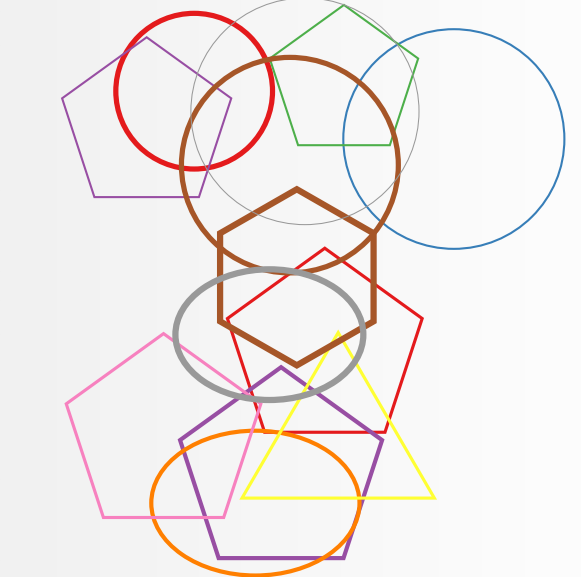[{"shape": "circle", "thickness": 2.5, "radius": 0.67, "center": [0.334, 0.841]}, {"shape": "pentagon", "thickness": 1.5, "radius": 0.88, "center": [0.559, 0.393]}, {"shape": "circle", "thickness": 1, "radius": 0.95, "center": [0.781, 0.758]}, {"shape": "pentagon", "thickness": 1, "radius": 0.67, "center": [0.592, 0.856]}, {"shape": "pentagon", "thickness": 2, "radius": 0.91, "center": [0.484, 0.181]}, {"shape": "pentagon", "thickness": 1, "radius": 0.76, "center": [0.252, 0.782]}, {"shape": "oval", "thickness": 2, "radius": 0.9, "center": [0.439, 0.128]}, {"shape": "triangle", "thickness": 1.5, "radius": 0.96, "center": [0.582, 0.232]}, {"shape": "circle", "thickness": 2.5, "radius": 0.93, "center": [0.499, 0.713]}, {"shape": "hexagon", "thickness": 3, "radius": 0.76, "center": [0.511, 0.519]}, {"shape": "pentagon", "thickness": 1.5, "radius": 0.88, "center": [0.281, 0.245]}, {"shape": "oval", "thickness": 3, "radius": 0.81, "center": [0.463, 0.42]}, {"shape": "circle", "thickness": 0.5, "radius": 0.98, "center": [0.525, 0.806]}]